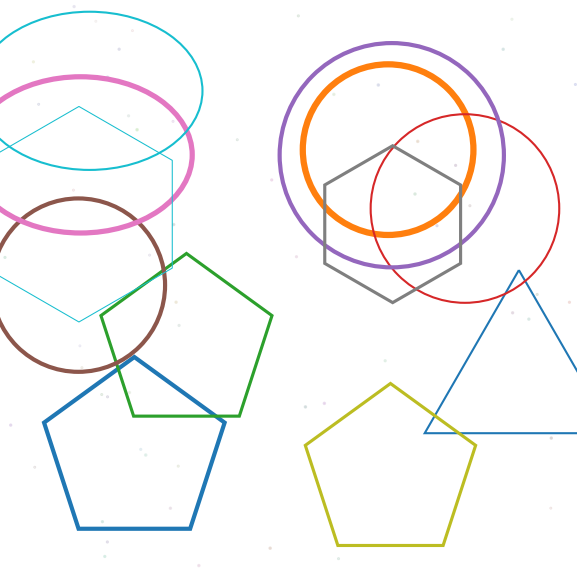[{"shape": "pentagon", "thickness": 2, "radius": 0.82, "center": [0.233, 0.217]}, {"shape": "triangle", "thickness": 1, "radius": 0.94, "center": [0.899, 0.343]}, {"shape": "circle", "thickness": 3, "radius": 0.74, "center": [0.672, 0.74]}, {"shape": "pentagon", "thickness": 1.5, "radius": 0.78, "center": [0.323, 0.405]}, {"shape": "circle", "thickness": 1, "radius": 0.82, "center": [0.805, 0.638]}, {"shape": "circle", "thickness": 2, "radius": 0.97, "center": [0.678, 0.73]}, {"shape": "circle", "thickness": 2, "radius": 0.75, "center": [0.136, 0.505]}, {"shape": "oval", "thickness": 2.5, "radius": 0.97, "center": [0.14, 0.731]}, {"shape": "hexagon", "thickness": 1.5, "radius": 0.68, "center": [0.68, 0.611]}, {"shape": "pentagon", "thickness": 1.5, "radius": 0.78, "center": [0.676, 0.18]}, {"shape": "oval", "thickness": 1, "radius": 0.98, "center": [0.155, 0.842]}, {"shape": "hexagon", "thickness": 0.5, "radius": 0.93, "center": [0.137, 0.628]}]